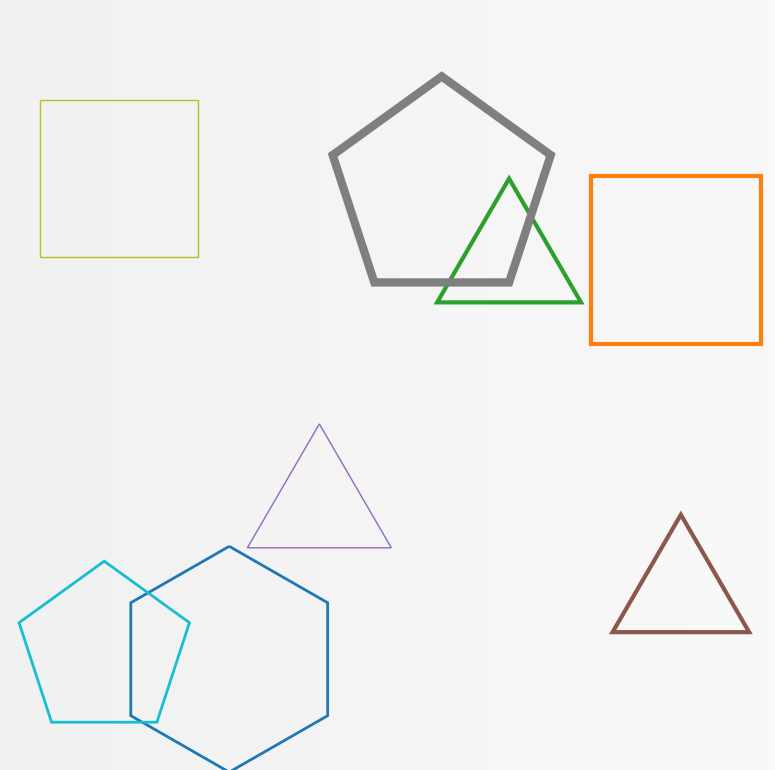[{"shape": "hexagon", "thickness": 1, "radius": 0.73, "center": [0.296, 0.144]}, {"shape": "square", "thickness": 1.5, "radius": 0.55, "center": [0.872, 0.662]}, {"shape": "triangle", "thickness": 1.5, "radius": 0.54, "center": [0.657, 0.661]}, {"shape": "triangle", "thickness": 0.5, "radius": 0.54, "center": [0.412, 0.342]}, {"shape": "triangle", "thickness": 1.5, "radius": 0.51, "center": [0.879, 0.23]}, {"shape": "pentagon", "thickness": 3, "radius": 0.74, "center": [0.57, 0.753]}, {"shape": "square", "thickness": 0.5, "radius": 0.51, "center": [0.154, 0.768]}, {"shape": "pentagon", "thickness": 1, "radius": 0.58, "center": [0.135, 0.156]}]